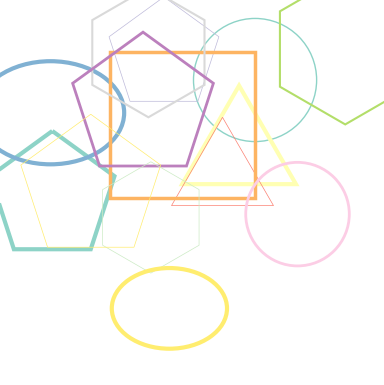[{"shape": "circle", "thickness": 1, "radius": 0.8, "center": [0.662, 0.792]}, {"shape": "pentagon", "thickness": 3, "radius": 0.85, "center": [0.136, 0.49]}, {"shape": "triangle", "thickness": 3, "radius": 0.85, "center": [0.621, 0.607]}, {"shape": "pentagon", "thickness": 0.5, "radius": 0.75, "center": [0.426, 0.858]}, {"shape": "triangle", "thickness": 0.5, "radius": 0.76, "center": [0.578, 0.542]}, {"shape": "oval", "thickness": 3, "radius": 0.96, "center": [0.131, 0.707]}, {"shape": "square", "thickness": 2.5, "radius": 0.95, "center": [0.474, 0.676]}, {"shape": "hexagon", "thickness": 1.5, "radius": 0.98, "center": [0.897, 0.873]}, {"shape": "circle", "thickness": 2, "radius": 0.67, "center": [0.773, 0.444]}, {"shape": "hexagon", "thickness": 1.5, "radius": 0.84, "center": [0.385, 0.864]}, {"shape": "pentagon", "thickness": 2, "radius": 0.96, "center": [0.371, 0.724]}, {"shape": "hexagon", "thickness": 0.5, "radius": 0.72, "center": [0.392, 0.435]}, {"shape": "oval", "thickness": 3, "radius": 0.75, "center": [0.44, 0.199]}, {"shape": "pentagon", "thickness": 0.5, "radius": 0.95, "center": [0.236, 0.512]}]